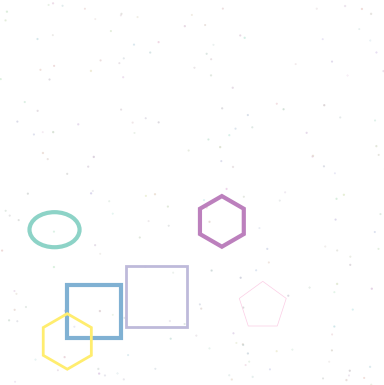[{"shape": "oval", "thickness": 3, "radius": 0.33, "center": [0.142, 0.403]}, {"shape": "square", "thickness": 2, "radius": 0.4, "center": [0.406, 0.23]}, {"shape": "square", "thickness": 3, "radius": 0.35, "center": [0.243, 0.191]}, {"shape": "pentagon", "thickness": 0.5, "radius": 0.32, "center": [0.683, 0.205]}, {"shape": "hexagon", "thickness": 3, "radius": 0.33, "center": [0.576, 0.425]}, {"shape": "hexagon", "thickness": 2, "radius": 0.36, "center": [0.175, 0.113]}]